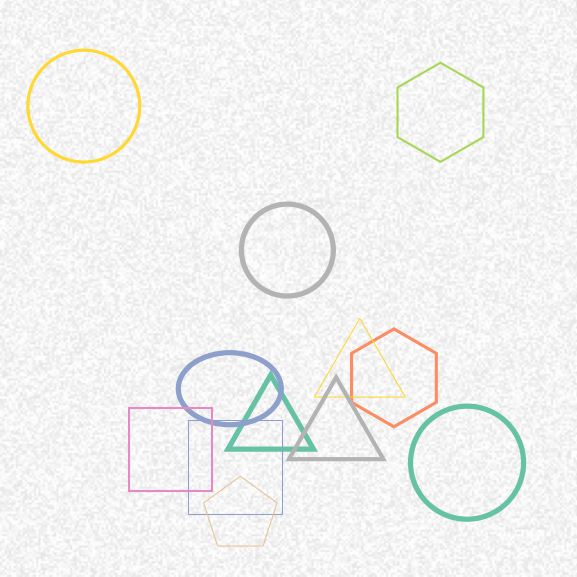[{"shape": "circle", "thickness": 2.5, "radius": 0.49, "center": [0.809, 0.198]}, {"shape": "triangle", "thickness": 2.5, "radius": 0.43, "center": [0.469, 0.264]}, {"shape": "hexagon", "thickness": 1.5, "radius": 0.42, "center": [0.682, 0.345]}, {"shape": "oval", "thickness": 2.5, "radius": 0.45, "center": [0.398, 0.326]}, {"shape": "square", "thickness": 0.5, "radius": 0.41, "center": [0.407, 0.191]}, {"shape": "square", "thickness": 1, "radius": 0.36, "center": [0.295, 0.22]}, {"shape": "hexagon", "thickness": 1, "radius": 0.43, "center": [0.763, 0.805]}, {"shape": "circle", "thickness": 1.5, "radius": 0.48, "center": [0.145, 0.815]}, {"shape": "triangle", "thickness": 0.5, "radius": 0.45, "center": [0.623, 0.357]}, {"shape": "pentagon", "thickness": 0.5, "radius": 0.33, "center": [0.416, 0.108]}, {"shape": "circle", "thickness": 2.5, "radius": 0.4, "center": [0.498, 0.566]}, {"shape": "triangle", "thickness": 2, "radius": 0.47, "center": [0.582, 0.251]}]